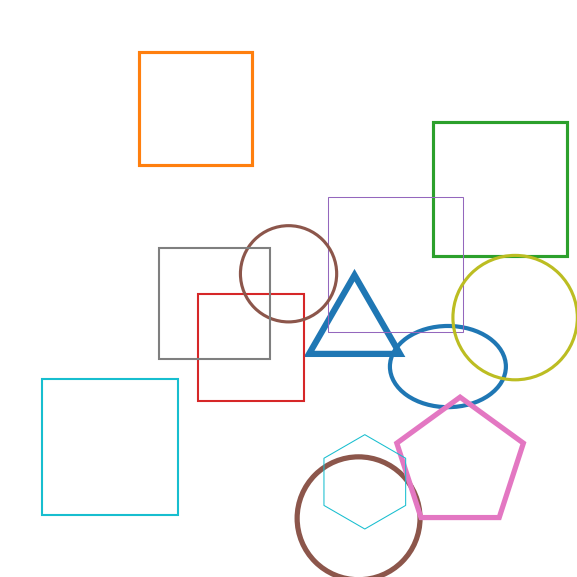[{"shape": "oval", "thickness": 2, "radius": 0.5, "center": [0.776, 0.364]}, {"shape": "triangle", "thickness": 3, "radius": 0.45, "center": [0.614, 0.432]}, {"shape": "square", "thickness": 1.5, "radius": 0.49, "center": [0.338, 0.811]}, {"shape": "square", "thickness": 1.5, "radius": 0.58, "center": [0.866, 0.672]}, {"shape": "square", "thickness": 1, "radius": 0.46, "center": [0.434, 0.397]}, {"shape": "square", "thickness": 0.5, "radius": 0.58, "center": [0.685, 0.541]}, {"shape": "circle", "thickness": 1.5, "radius": 0.42, "center": [0.5, 0.525]}, {"shape": "circle", "thickness": 2.5, "radius": 0.53, "center": [0.621, 0.102]}, {"shape": "pentagon", "thickness": 2.5, "radius": 0.58, "center": [0.797, 0.196]}, {"shape": "square", "thickness": 1, "radius": 0.48, "center": [0.371, 0.473]}, {"shape": "circle", "thickness": 1.5, "radius": 0.54, "center": [0.892, 0.449]}, {"shape": "hexagon", "thickness": 0.5, "radius": 0.41, "center": [0.632, 0.165]}, {"shape": "square", "thickness": 1, "radius": 0.59, "center": [0.19, 0.226]}]